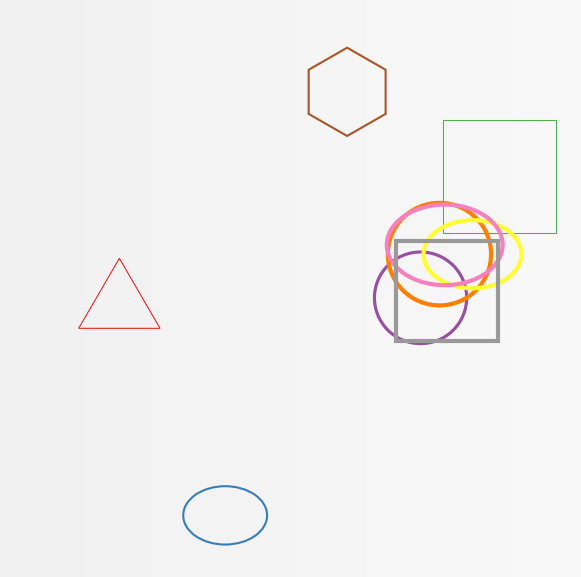[{"shape": "triangle", "thickness": 0.5, "radius": 0.4, "center": [0.205, 0.471]}, {"shape": "oval", "thickness": 1, "radius": 0.36, "center": [0.387, 0.107]}, {"shape": "square", "thickness": 0.5, "radius": 0.49, "center": [0.859, 0.694]}, {"shape": "circle", "thickness": 1.5, "radius": 0.4, "center": [0.724, 0.483]}, {"shape": "circle", "thickness": 2, "radius": 0.44, "center": [0.756, 0.559]}, {"shape": "oval", "thickness": 2, "radius": 0.42, "center": [0.813, 0.559]}, {"shape": "hexagon", "thickness": 1, "radius": 0.38, "center": [0.597, 0.84]}, {"shape": "oval", "thickness": 2, "radius": 0.5, "center": [0.765, 0.575]}, {"shape": "square", "thickness": 2, "radius": 0.44, "center": [0.769, 0.495]}]